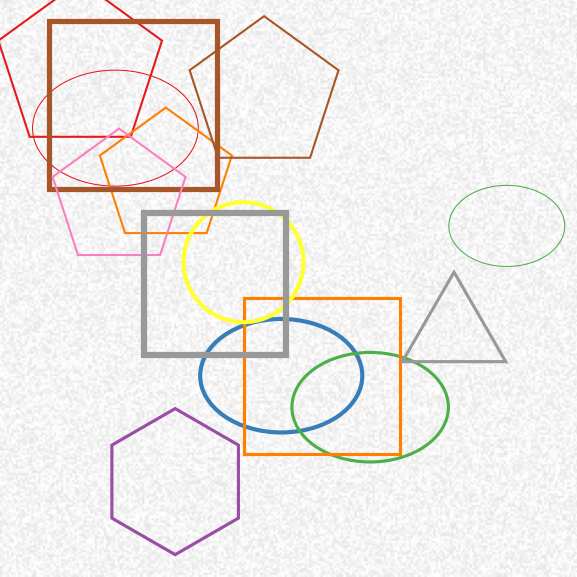[{"shape": "pentagon", "thickness": 1, "radius": 0.74, "center": [0.139, 0.883]}, {"shape": "oval", "thickness": 0.5, "radius": 0.72, "center": [0.2, 0.777]}, {"shape": "oval", "thickness": 2, "radius": 0.7, "center": [0.487, 0.349]}, {"shape": "oval", "thickness": 0.5, "radius": 0.5, "center": [0.878, 0.608]}, {"shape": "oval", "thickness": 1.5, "radius": 0.68, "center": [0.641, 0.294]}, {"shape": "hexagon", "thickness": 1.5, "radius": 0.63, "center": [0.303, 0.165]}, {"shape": "square", "thickness": 1.5, "radius": 0.68, "center": [0.558, 0.348]}, {"shape": "pentagon", "thickness": 1, "radius": 0.6, "center": [0.287, 0.693]}, {"shape": "circle", "thickness": 2, "radius": 0.52, "center": [0.422, 0.545]}, {"shape": "pentagon", "thickness": 1, "radius": 0.68, "center": [0.457, 0.836]}, {"shape": "square", "thickness": 2.5, "radius": 0.73, "center": [0.23, 0.817]}, {"shape": "pentagon", "thickness": 1, "radius": 0.6, "center": [0.206, 0.655]}, {"shape": "square", "thickness": 3, "radius": 0.61, "center": [0.372, 0.507]}, {"shape": "triangle", "thickness": 1.5, "radius": 0.52, "center": [0.786, 0.425]}]